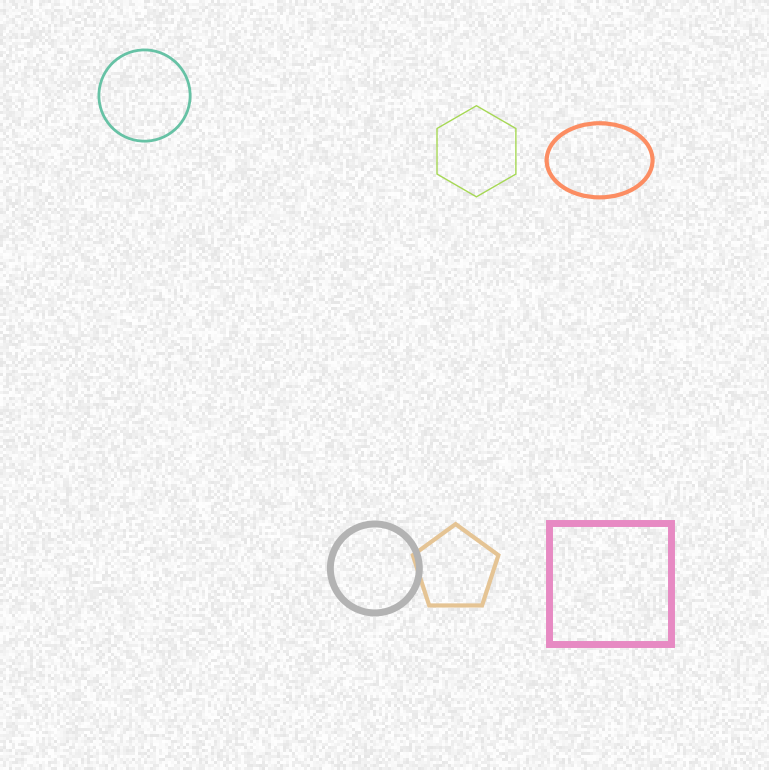[{"shape": "circle", "thickness": 1, "radius": 0.3, "center": [0.188, 0.876]}, {"shape": "oval", "thickness": 1.5, "radius": 0.34, "center": [0.779, 0.792]}, {"shape": "square", "thickness": 2.5, "radius": 0.39, "center": [0.792, 0.242]}, {"shape": "hexagon", "thickness": 0.5, "radius": 0.3, "center": [0.619, 0.804]}, {"shape": "pentagon", "thickness": 1.5, "radius": 0.29, "center": [0.592, 0.261]}, {"shape": "circle", "thickness": 2.5, "radius": 0.29, "center": [0.487, 0.262]}]